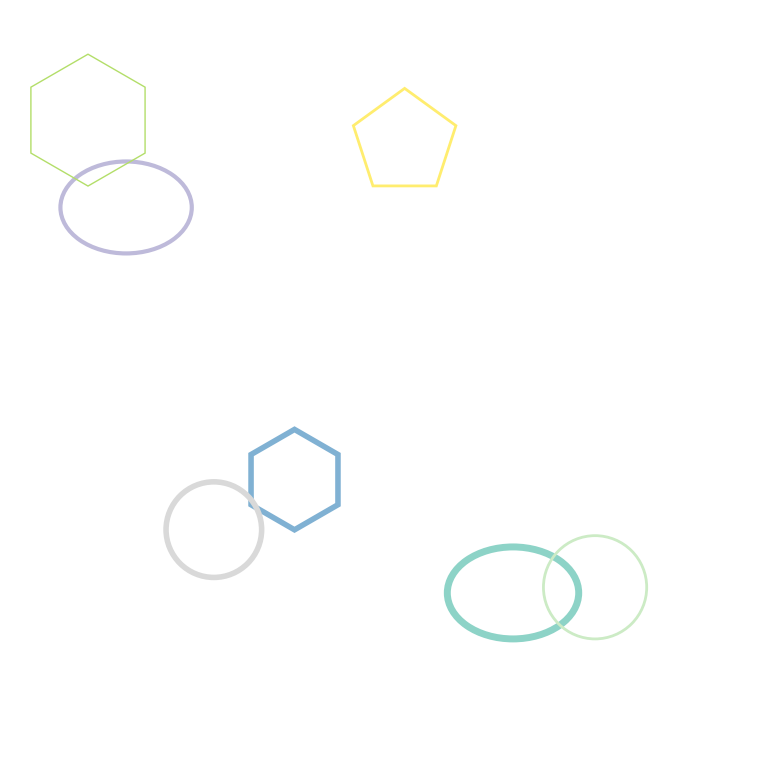[{"shape": "oval", "thickness": 2.5, "radius": 0.43, "center": [0.666, 0.23]}, {"shape": "oval", "thickness": 1.5, "radius": 0.43, "center": [0.164, 0.731]}, {"shape": "hexagon", "thickness": 2, "radius": 0.33, "center": [0.382, 0.377]}, {"shape": "hexagon", "thickness": 0.5, "radius": 0.43, "center": [0.114, 0.844]}, {"shape": "circle", "thickness": 2, "radius": 0.31, "center": [0.278, 0.312]}, {"shape": "circle", "thickness": 1, "radius": 0.34, "center": [0.773, 0.237]}, {"shape": "pentagon", "thickness": 1, "radius": 0.35, "center": [0.526, 0.815]}]